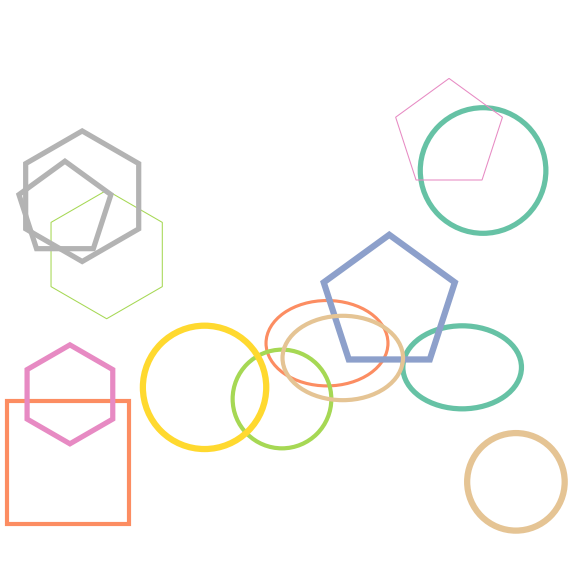[{"shape": "circle", "thickness": 2.5, "radius": 0.54, "center": [0.836, 0.704]}, {"shape": "oval", "thickness": 2.5, "radius": 0.51, "center": [0.8, 0.363]}, {"shape": "oval", "thickness": 1.5, "radius": 0.53, "center": [0.566, 0.405]}, {"shape": "square", "thickness": 2, "radius": 0.53, "center": [0.118, 0.198]}, {"shape": "pentagon", "thickness": 3, "radius": 0.6, "center": [0.674, 0.473]}, {"shape": "pentagon", "thickness": 0.5, "radius": 0.49, "center": [0.778, 0.766]}, {"shape": "hexagon", "thickness": 2.5, "radius": 0.43, "center": [0.121, 0.316]}, {"shape": "hexagon", "thickness": 0.5, "radius": 0.56, "center": [0.185, 0.558]}, {"shape": "circle", "thickness": 2, "radius": 0.43, "center": [0.488, 0.308]}, {"shape": "circle", "thickness": 3, "radius": 0.53, "center": [0.354, 0.328]}, {"shape": "circle", "thickness": 3, "radius": 0.42, "center": [0.893, 0.165]}, {"shape": "oval", "thickness": 2, "radius": 0.52, "center": [0.594, 0.379]}, {"shape": "hexagon", "thickness": 2.5, "radius": 0.56, "center": [0.142, 0.659]}, {"shape": "pentagon", "thickness": 2.5, "radius": 0.42, "center": [0.112, 0.636]}]